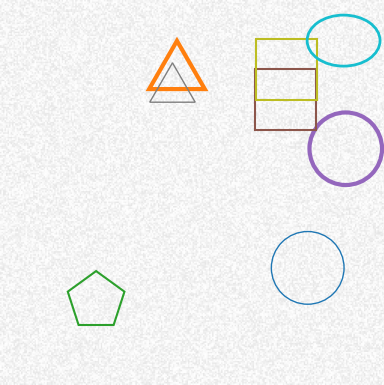[{"shape": "circle", "thickness": 1, "radius": 0.47, "center": [0.799, 0.304]}, {"shape": "triangle", "thickness": 3, "radius": 0.42, "center": [0.46, 0.81]}, {"shape": "pentagon", "thickness": 1.5, "radius": 0.39, "center": [0.25, 0.218]}, {"shape": "circle", "thickness": 3, "radius": 0.47, "center": [0.898, 0.614]}, {"shape": "square", "thickness": 1.5, "radius": 0.39, "center": [0.741, 0.742]}, {"shape": "triangle", "thickness": 1, "radius": 0.34, "center": [0.448, 0.769]}, {"shape": "square", "thickness": 1.5, "radius": 0.4, "center": [0.745, 0.82]}, {"shape": "oval", "thickness": 2, "radius": 0.47, "center": [0.892, 0.895]}]